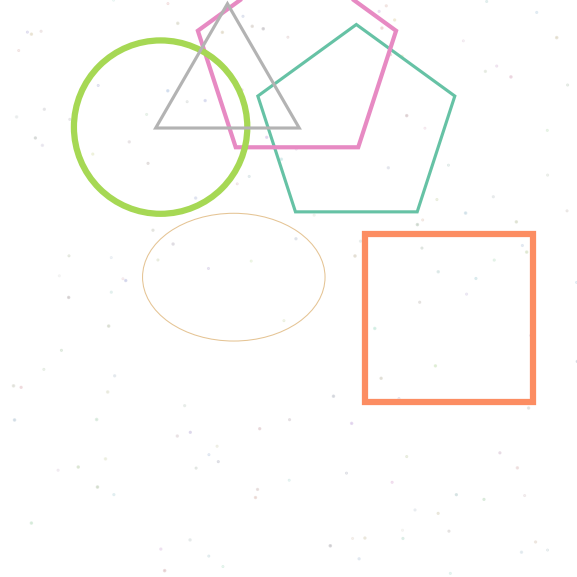[{"shape": "pentagon", "thickness": 1.5, "radius": 0.9, "center": [0.617, 0.777]}, {"shape": "square", "thickness": 3, "radius": 0.73, "center": [0.777, 0.449]}, {"shape": "pentagon", "thickness": 2, "radius": 0.9, "center": [0.514, 0.89]}, {"shape": "circle", "thickness": 3, "radius": 0.75, "center": [0.278, 0.779]}, {"shape": "oval", "thickness": 0.5, "radius": 0.79, "center": [0.405, 0.519]}, {"shape": "triangle", "thickness": 1.5, "radius": 0.72, "center": [0.394, 0.849]}]